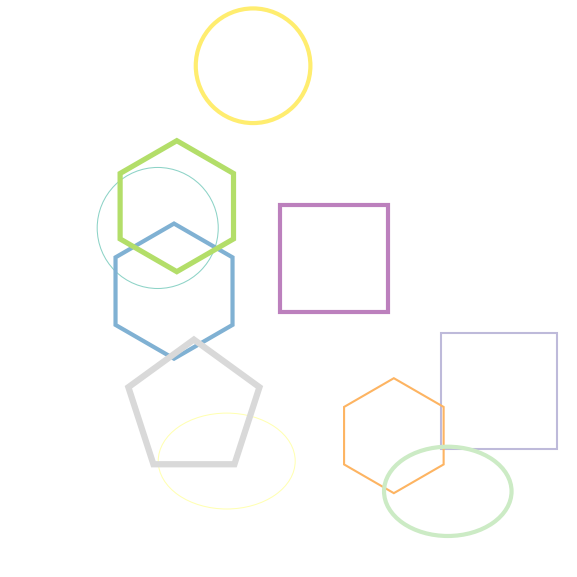[{"shape": "circle", "thickness": 0.5, "radius": 0.52, "center": [0.273, 0.604]}, {"shape": "oval", "thickness": 0.5, "radius": 0.59, "center": [0.393, 0.201]}, {"shape": "square", "thickness": 1, "radius": 0.5, "center": [0.865, 0.322]}, {"shape": "hexagon", "thickness": 2, "radius": 0.58, "center": [0.301, 0.495]}, {"shape": "hexagon", "thickness": 1, "radius": 0.5, "center": [0.682, 0.245]}, {"shape": "hexagon", "thickness": 2.5, "radius": 0.57, "center": [0.306, 0.642]}, {"shape": "pentagon", "thickness": 3, "radius": 0.6, "center": [0.336, 0.292]}, {"shape": "square", "thickness": 2, "radius": 0.46, "center": [0.578, 0.552]}, {"shape": "oval", "thickness": 2, "radius": 0.55, "center": [0.775, 0.148]}, {"shape": "circle", "thickness": 2, "radius": 0.5, "center": [0.438, 0.885]}]